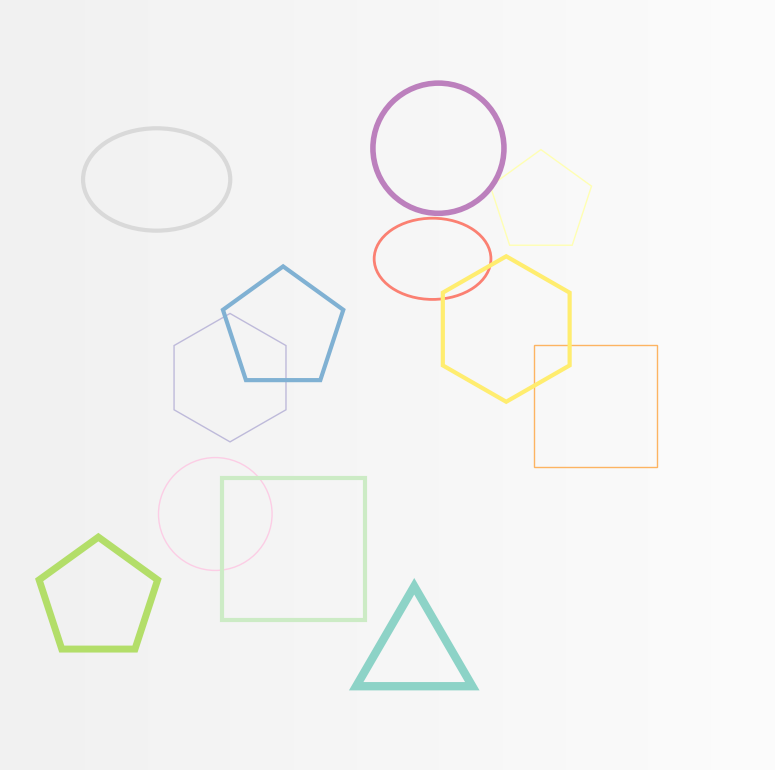[{"shape": "triangle", "thickness": 3, "radius": 0.43, "center": [0.535, 0.152]}, {"shape": "pentagon", "thickness": 0.5, "radius": 0.34, "center": [0.698, 0.737]}, {"shape": "hexagon", "thickness": 0.5, "radius": 0.42, "center": [0.297, 0.51]}, {"shape": "oval", "thickness": 1, "radius": 0.38, "center": [0.558, 0.664]}, {"shape": "pentagon", "thickness": 1.5, "radius": 0.41, "center": [0.365, 0.572]}, {"shape": "square", "thickness": 0.5, "radius": 0.4, "center": [0.768, 0.473]}, {"shape": "pentagon", "thickness": 2.5, "radius": 0.4, "center": [0.127, 0.222]}, {"shape": "circle", "thickness": 0.5, "radius": 0.37, "center": [0.278, 0.332]}, {"shape": "oval", "thickness": 1.5, "radius": 0.47, "center": [0.202, 0.767]}, {"shape": "circle", "thickness": 2, "radius": 0.42, "center": [0.566, 0.808]}, {"shape": "square", "thickness": 1.5, "radius": 0.46, "center": [0.379, 0.287]}, {"shape": "hexagon", "thickness": 1.5, "radius": 0.47, "center": [0.653, 0.573]}]